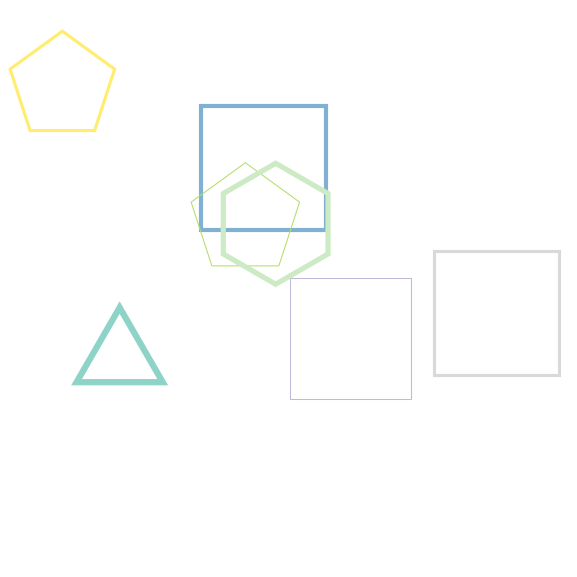[{"shape": "triangle", "thickness": 3, "radius": 0.43, "center": [0.207, 0.38]}, {"shape": "square", "thickness": 0.5, "radius": 0.52, "center": [0.607, 0.413]}, {"shape": "square", "thickness": 2, "radius": 0.54, "center": [0.456, 0.708]}, {"shape": "pentagon", "thickness": 0.5, "radius": 0.49, "center": [0.425, 0.619]}, {"shape": "square", "thickness": 1.5, "radius": 0.54, "center": [0.86, 0.457]}, {"shape": "hexagon", "thickness": 2.5, "radius": 0.52, "center": [0.477, 0.612]}, {"shape": "pentagon", "thickness": 1.5, "radius": 0.48, "center": [0.108, 0.85]}]